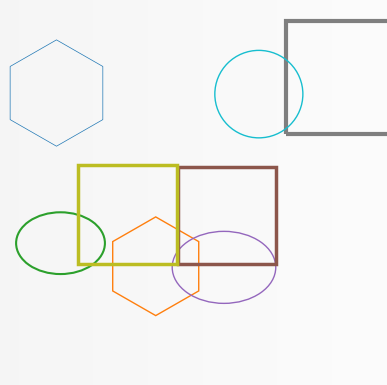[{"shape": "hexagon", "thickness": 0.5, "radius": 0.69, "center": [0.146, 0.758]}, {"shape": "hexagon", "thickness": 1, "radius": 0.64, "center": [0.402, 0.308]}, {"shape": "oval", "thickness": 1.5, "radius": 0.57, "center": [0.156, 0.368]}, {"shape": "oval", "thickness": 1, "radius": 0.67, "center": [0.578, 0.306]}, {"shape": "square", "thickness": 2.5, "radius": 0.63, "center": [0.585, 0.441]}, {"shape": "square", "thickness": 3, "radius": 0.73, "center": [0.884, 0.799]}, {"shape": "square", "thickness": 2.5, "radius": 0.64, "center": [0.329, 0.443]}, {"shape": "circle", "thickness": 1, "radius": 0.57, "center": [0.668, 0.756]}]